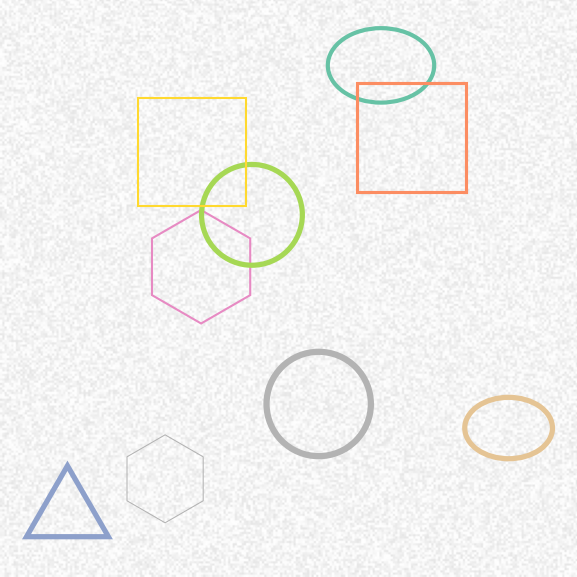[{"shape": "oval", "thickness": 2, "radius": 0.46, "center": [0.66, 0.886]}, {"shape": "square", "thickness": 1.5, "radius": 0.47, "center": [0.713, 0.761]}, {"shape": "triangle", "thickness": 2.5, "radius": 0.41, "center": [0.117, 0.111]}, {"shape": "hexagon", "thickness": 1, "radius": 0.49, "center": [0.348, 0.537]}, {"shape": "circle", "thickness": 2.5, "radius": 0.44, "center": [0.436, 0.627]}, {"shape": "square", "thickness": 1, "radius": 0.47, "center": [0.333, 0.737]}, {"shape": "oval", "thickness": 2.5, "radius": 0.38, "center": [0.881, 0.258]}, {"shape": "circle", "thickness": 3, "radius": 0.45, "center": [0.552, 0.3]}, {"shape": "hexagon", "thickness": 0.5, "radius": 0.38, "center": [0.286, 0.17]}]